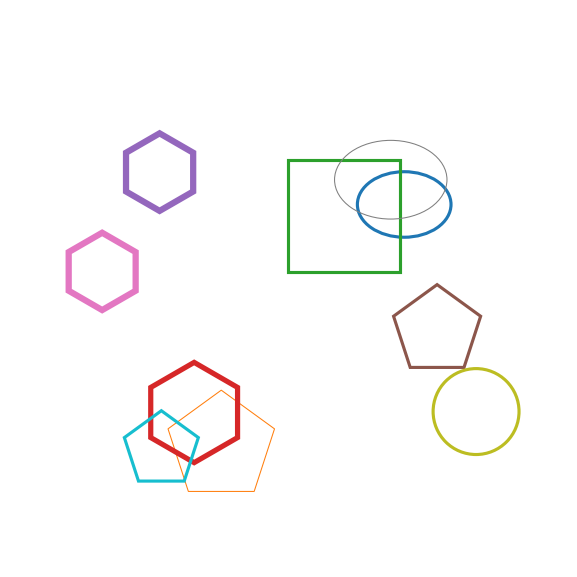[{"shape": "oval", "thickness": 1.5, "radius": 0.41, "center": [0.7, 0.645]}, {"shape": "pentagon", "thickness": 0.5, "radius": 0.48, "center": [0.383, 0.227]}, {"shape": "square", "thickness": 1.5, "radius": 0.49, "center": [0.596, 0.626]}, {"shape": "hexagon", "thickness": 2.5, "radius": 0.43, "center": [0.336, 0.285]}, {"shape": "hexagon", "thickness": 3, "radius": 0.34, "center": [0.276, 0.701]}, {"shape": "pentagon", "thickness": 1.5, "radius": 0.4, "center": [0.757, 0.427]}, {"shape": "hexagon", "thickness": 3, "radius": 0.33, "center": [0.177, 0.529]}, {"shape": "oval", "thickness": 0.5, "radius": 0.49, "center": [0.677, 0.688]}, {"shape": "circle", "thickness": 1.5, "radius": 0.37, "center": [0.824, 0.286]}, {"shape": "pentagon", "thickness": 1.5, "radius": 0.34, "center": [0.279, 0.221]}]